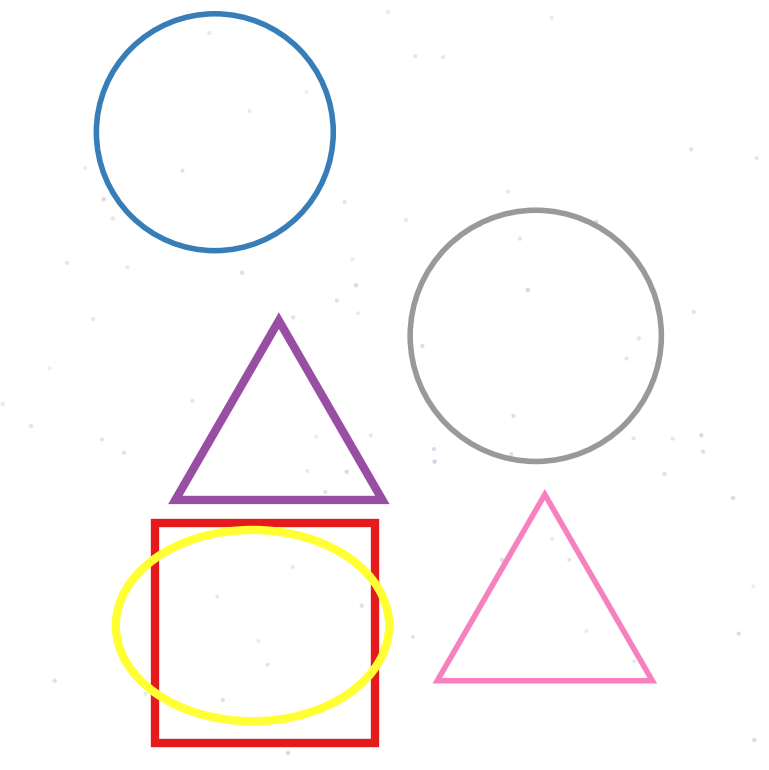[{"shape": "square", "thickness": 3, "radius": 0.72, "center": [0.345, 0.178]}, {"shape": "circle", "thickness": 2, "radius": 0.77, "center": [0.279, 0.828]}, {"shape": "triangle", "thickness": 3, "radius": 0.78, "center": [0.362, 0.428]}, {"shape": "oval", "thickness": 3, "radius": 0.89, "center": [0.328, 0.188]}, {"shape": "triangle", "thickness": 2, "radius": 0.81, "center": [0.708, 0.197]}, {"shape": "circle", "thickness": 2, "radius": 0.82, "center": [0.696, 0.564]}]